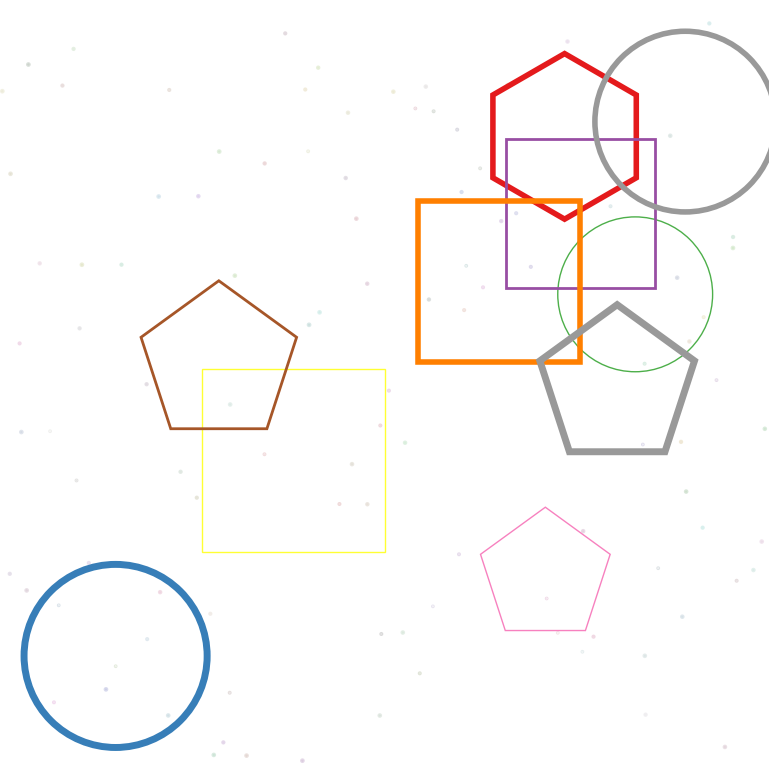[{"shape": "hexagon", "thickness": 2, "radius": 0.54, "center": [0.733, 0.823]}, {"shape": "circle", "thickness": 2.5, "radius": 0.59, "center": [0.15, 0.148]}, {"shape": "circle", "thickness": 0.5, "radius": 0.5, "center": [0.825, 0.618]}, {"shape": "square", "thickness": 1, "radius": 0.48, "center": [0.754, 0.723]}, {"shape": "square", "thickness": 2, "radius": 0.52, "center": [0.648, 0.634]}, {"shape": "square", "thickness": 0.5, "radius": 0.6, "center": [0.381, 0.402]}, {"shape": "pentagon", "thickness": 1, "radius": 0.53, "center": [0.284, 0.529]}, {"shape": "pentagon", "thickness": 0.5, "radius": 0.44, "center": [0.708, 0.253]}, {"shape": "pentagon", "thickness": 2.5, "radius": 0.53, "center": [0.802, 0.499]}, {"shape": "circle", "thickness": 2, "radius": 0.59, "center": [0.89, 0.842]}]